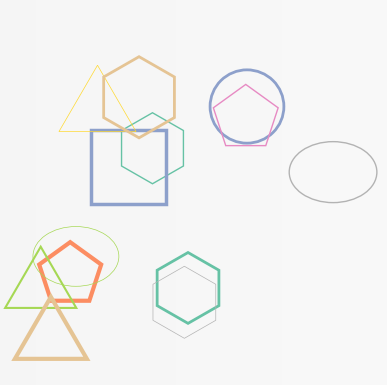[{"shape": "hexagon", "thickness": 2, "radius": 0.46, "center": [0.485, 0.252]}, {"shape": "hexagon", "thickness": 1, "radius": 0.46, "center": [0.394, 0.615]}, {"shape": "pentagon", "thickness": 3, "radius": 0.42, "center": [0.181, 0.287]}, {"shape": "square", "thickness": 2.5, "radius": 0.48, "center": [0.332, 0.566]}, {"shape": "circle", "thickness": 2, "radius": 0.48, "center": [0.637, 0.723]}, {"shape": "pentagon", "thickness": 1, "radius": 0.44, "center": [0.634, 0.693]}, {"shape": "oval", "thickness": 0.5, "radius": 0.55, "center": [0.196, 0.334]}, {"shape": "triangle", "thickness": 1.5, "radius": 0.53, "center": [0.105, 0.253]}, {"shape": "triangle", "thickness": 0.5, "radius": 0.57, "center": [0.252, 0.716]}, {"shape": "hexagon", "thickness": 2, "radius": 0.53, "center": [0.359, 0.747]}, {"shape": "triangle", "thickness": 3, "radius": 0.54, "center": [0.131, 0.122]}, {"shape": "oval", "thickness": 1, "radius": 0.57, "center": [0.859, 0.553]}, {"shape": "hexagon", "thickness": 0.5, "radius": 0.47, "center": [0.476, 0.215]}]